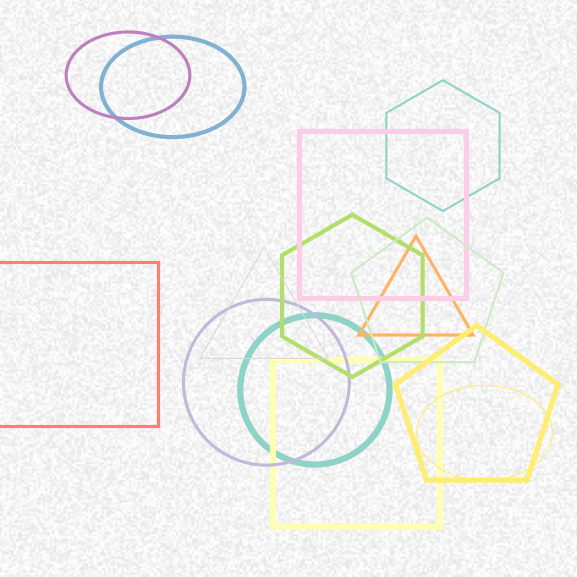[{"shape": "hexagon", "thickness": 1, "radius": 0.57, "center": [0.767, 0.747]}, {"shape": "circle", "thickness": 3, "radius": 0.65, "center": [0.545, 0.324]}, {"shape": "square", "thickness": 3, "radius": 0.72, "center": [0.618, 0.231]}, {"shape": "circle", "thickness": 1.5, "radius": 0.72, "center": [0.461, 0.337]}, {"shape": "square", "thickness": 1.5, "radius": 0.71, "center": [0.132, 0.403]}, {"shape": "oval", "thickness": 2, "radius": 0.62, "center": [0.299, 0.849]}, {"shape": "triangle", "thickness": 1.5, "radius": 0.57, "center": [0.72, 0.476]}, {"shape": "hexagon", "thickness": 2, "radius": 0.7, "center": [0.61, 0.487]}, {"shape": "square", "thickness": 2.5, "radius": 0.72, "center": [0.662, 0.628]}, {"shape": "triangle", "thickness": 0.5, "radius": 0.64, "center": [0.457, 0.443]}, {"shape": "oval", "thickness": 1.5, "radius": 0.54, "center": [0.222, 0.869]}, {"shape": "pentagon", "thickness": 1, "radius": 0.69, "center": [0.74, 0.484]}, {"shape": "pentagon", "thickness": 2.5, "radius": 0.74, "center": [0.826, 0.288]}, {"shape": "oval", "thickness": 0.5, "radius": 0.59, "center": [0.839, 0.25]}]